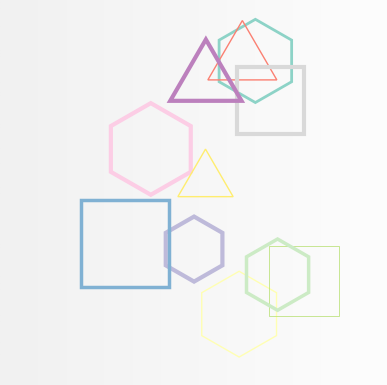[{"shape": "hexagon", "thickness": 2, "radius": 0.54, "center": [0.659, 0.842]}, {"shape": "hexagon", "thickness": 1, "radius": 0.56, "center": [0.617, 0.184]}, {"shape": "hexagon", "thickness": 3, "radius": 0.42, "center": [0.501, 0.353]}, {"shape": "triangle", "thickness": 1, "radius": 0.51, "center": [0.625, 0.844]}, {"shape": "square", "thickness": 2.5, "radius": 0.57, "center": [0.324, 0.367]}, {"shape": "square", "thickness": 0.5, "radius": 0.45, "center": [0.785, 0.271]}, {"shape": "hexagon", "thickness": 3, "radius": 0.6, "center": [0.389, 0.613]}, {"shape": "square", "thickness": 3, "radius": 0.43, "center": [0.697, 0.74]}, {"shape": "triangle", "thickness": 3, "radius": 0.53, "center": [0.531, 0.791]}, {"shape": "hexagon", "thickness": 2.5, "radius": 0.46, "center": [0.716, 0.287]}, {"shape": "triangle", "thickness": 1, "radius": 0.41, "center": [0.53, 0.53]}]